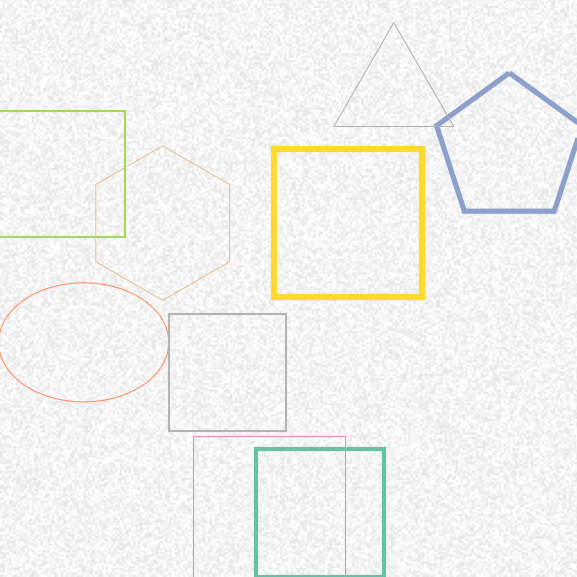[{"shape": "square", "thickness": 2, "radius": 0.55, "center": [0.554, 0.111]}, {"shape": "oval", "thickness": 0.5, "radius": 0.74, "center": [0.145, 0.406]}, {"shape": "pentagon", "thickness": 2.5, "radius": 0.66, "center": [0.882, 0.741]}, {"shape": "square", "thickness": 0.5, "radius": 0.66, "center": [0.466, 0.114]}, {"shape": "square", "thickness": 1, "radius": 0.55, "center": [0.107, 0.698]}, {"shape": "square", "thickness": 3, "radius": 0.64, "center": [0.603, 0.613]}, {"shape": "hexagon", "thickness": 0.5, "radius": 0.67, "center": [0.282, 0.613]}, {"shape": "square", "thickness": 1, "radius": 0.5, "center": [0.394, 0.355]}, {"shape": "triangle", "thickness": 0.5, "radius": 0.6, "center": [0.682, 0.84]}]